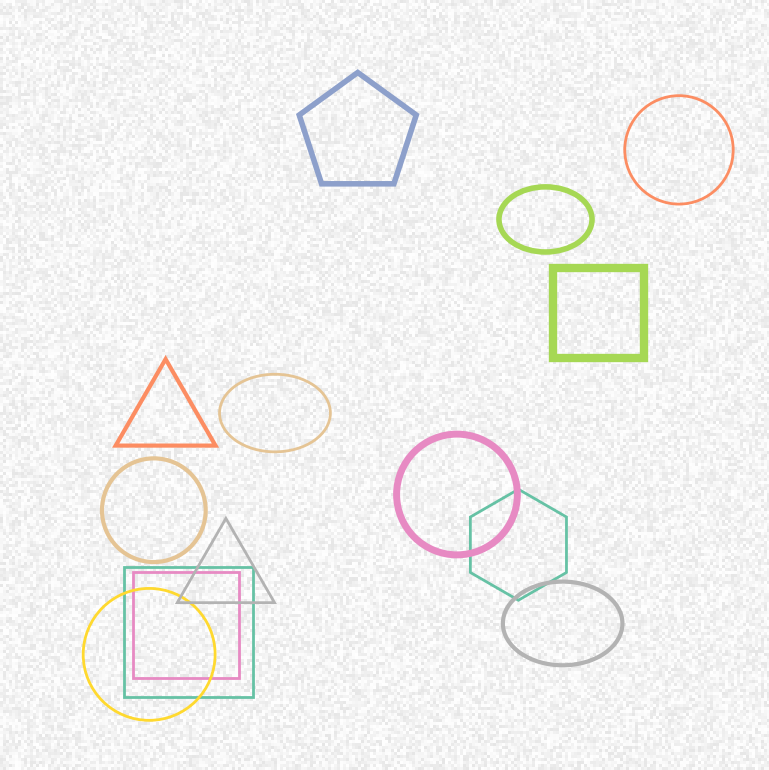[{"shape": "square", "thickness": 1, "radius": 0.42, "center": [0.245, 0.179]}, {"shape": "hexagon", "thickness": 1, "radius": 0.36, "center": [0.673, 0.293]}, {"shape": "triangle", "thickness": 1.5, "radius": 0.37, "center": [0.215, 0.459]}, {"shape": "circle", "thickness": 1, "radius": 0.35, "center": [0.882, 0.805]}, {"shape": "pentagon", "thickness": 2, "radius": 0.4, "center": [0.465, 0.826]}, {"shape": "circle", "thickness": 2.5, "radius": 0.39, "center": [0.593, 0.358]}, {"shape": "square", "thickness": 1, "radius": 0.34, "center": [0.241, 0.188]}, {"shape": "square", "thickness": 3, "radius": 0.29, "center": [0.777, 0.594]}, {"shape": "oval", "thickness": 2, "radius": 0.3, "center": [0.708, 0.715]}, {"shape": "circle", "thickness": 1, "radius": 0.43, "center": [0.194, 0.15]}, {"shape": "circle", "thickness": 1.5, "radius": 0.34, "center": [0.2, 0.337]}, {"shape": "oval", "thickness": 1, "radius": 0.36, "center": [0.357, 0.464]}, {"shape": "triangle", "thickness": 1, "radius": 0.36, "center": [0.293, 0.254]}, {"shape": "oval", "thickness": 1.5, "radius": 0.39, "center": [0.731, 0.19]}]